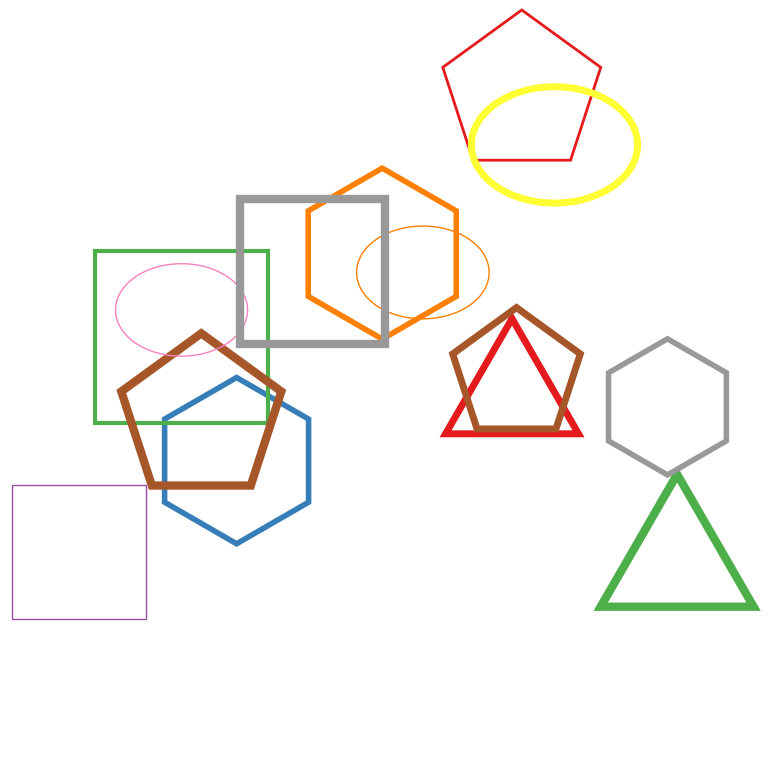[{"shape": "triangle", "thickness": 2.5, "radius": 0.5, "center": [0.665, 0.486]}, {"shape": "pentagon", "thickness": 1, "radius": 0.54, "center": [0.678, 0.879]}, {"shape": "hexagon", "thickness": 2, "radius": 0.54, "center": [0.307, 0.402]}, {"shape": "triangle", "thickness": 3, "radius": 0.57, "center": [0.879, 0.269]}, {"shape": "square", "thickness": 1.5, "radius": 0.56, "center": [0.236, 0.563]}, {"shape": "square", "thickness": 0.5, "radius": 0.43, "center": [0.102, 0.283]}, {"shape": "hexagon", "thickness": 2, "radius": 0.55, "center": [0.496, 0.671]}, {"shape": "oval", "thickness": 0.5, "radius": 0.43, "center": [0.549, 0.646]}, {"shape": "oval", "thickness": 2.5, "radius": 0.54, "center": [0.72, 0.812]}, {"shape": "pentagon", "thickness": 2.5, "radius": 0.44, "center": [0.671, 0.513]}, {"shape": "pentagon", "thickness": 3, "radius": 0.55, "center": [0.261, 0.458]}, {"shape": "oval", "thickness": 0.5, "radius": 0.43, "center": [0.236, 0.597]}, {"shape": "square", "thickness": 3, "radius": 0.47, "center": [0.406, 0.647]}, {"shape": "hexagon", "thickness": 2, "radius": 0.44, "center": [0.867, 0.472]}]